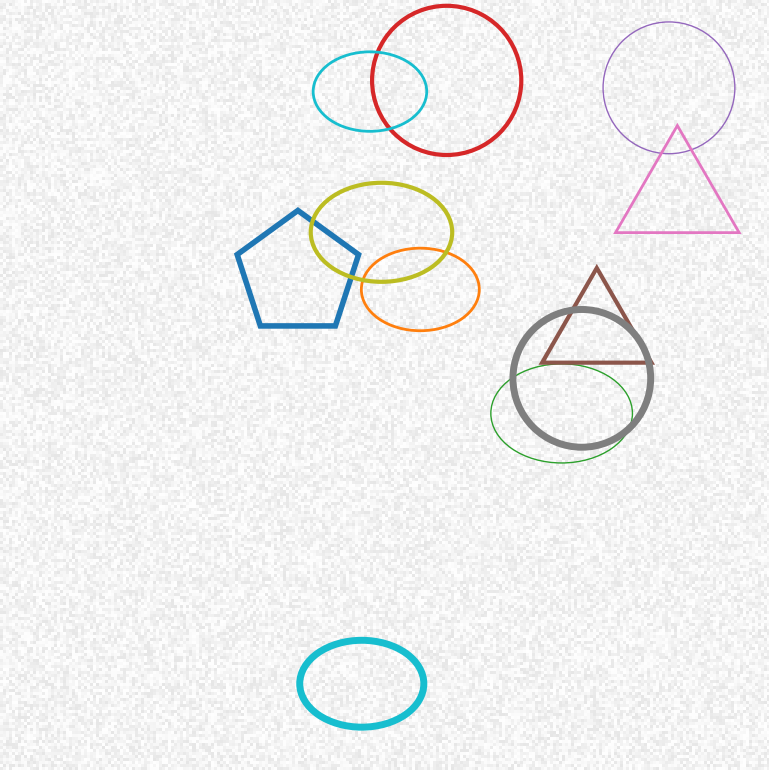[{"shape": "pentagon", "thickness": 2, "radius": 0.41, "center": [0.387, 0.644]}, {"shape": "oval", "thickness": 1, "radius": 0.38, "center": [0.546, 0.624]}, {"shape": "oval", "thickness": 0.5, "radius": 0.46, "center": [0.729, 0.463]}, {"shape": "circle", "thickness": 1.5, "radius": 0.48, "center": [0.58, 0.896]}, {"shape": "circle", "thickness": 0.5, "radius": 0.43, "center": [0.869, 0.886]}, {"shape": "triangle", "thickness": 1.5, "radius": 0.41, "center": [0.775, 0.57]}, {"shape": "triangle", "thickness": 1, "radius": 0.46, "center": [0.88, 0.744]}, {"shape": "circle", "thickness": 2.5, "radius": 0.45, "center": [0.756, 0.509]}, {"shape": "oval", "thickness": 1.5, "radius": 0.46, "center": [0.495, 0.698]}, {"shape": "oval", "thickness": 2.5, "radius": 0.4, "center": [0.47, 0.112]}, {"shape": "oval", "thickness": 1, "radius": 0.37, "center": [0.48, 0.881]}]